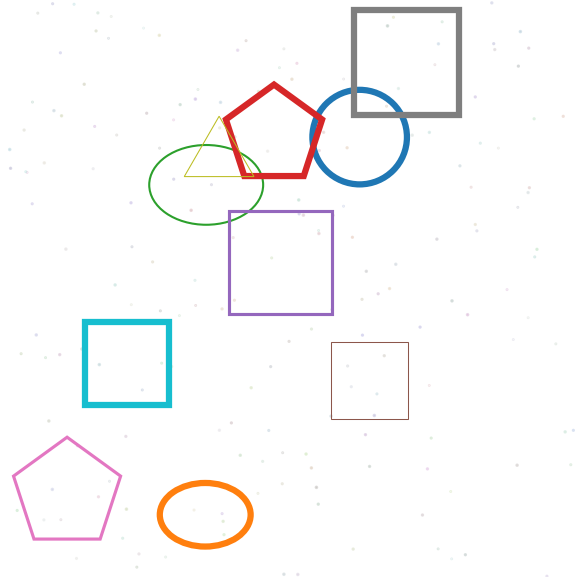[{"shape": "circle", "thickness": 3, "radius": 0.41, "center": [0.623, 0.762]}, {"shape": "oval", "thickness": 3, "radius": 0.39, "center": [0.355, 0.108]}, {"shape": "oval", "thickness": 1, "radius": 0.49, "center": [0.357, 0.679]}, {"shape": "pentagon", "thickness": 3, "radius": 0.44, "center": [0.474, 0.765]}, {"shape": "square", "thickness": 1.5, "radius": 0.45, "center": [0.486, 0.544]}, {"shape": "square", "thickness": 0.5, "radius": 0.33, "center": [0.64, 0.34]}, {"shape": "pentagon", "thickness": 1.5, "radius": 0.49, "center": [0.116, 0.145]}, {"shape": "square", "thickness": 3, "radius": 0.46, "center": [0.704, 0.891]}, {"shape": "triangle", "thickness": 0.5, "radius": 0.35, "center": [0.379, 0.728]}, {"shape": "square", "thickness": 3, "radius": 0.36, "center": [0.22, 0.37]}]